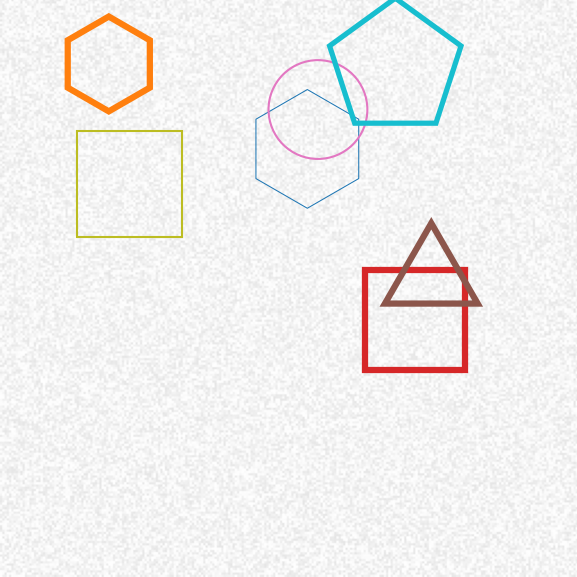[{"shape": "hexagon", "thickness": 0.5, "radius": 0.51, "center": [0.532, 0.741]}, {"shape": "hexagon", "thickness": 3, "radius": 0.41, "center": [0.188, 0.888]}, {"shape": "square", "thickness": 3, "radius": 0.43, "center": [0.719, 0.446]}, {"shape": "triangle", "thickness": 3, "radius": 0.46, "center": [0.747, 0.52]}, {"shape": "circle", "thickness": 1, "radius": 0.43, "center": [0.551, 0.809]}, {"shape": "square", "thickness": 1, "radius": 0.46, "center": [0.224, 0.681]}, {"shape": "pentagon", "thickness": 2.5, "radius": 0.6, "center": [0.685, 0.883]}]